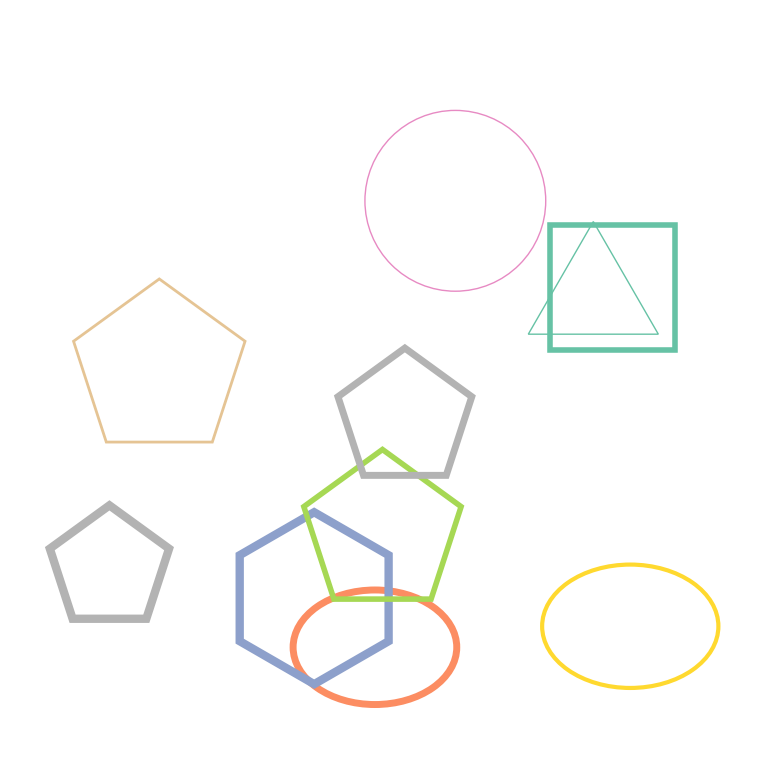[{"shape": "square", "thickness": 2, "radius": 0.41, "center": [0.796, 0.626]}, {"shape": "triangle", "thickness": 0.5, "radius": 0.49, "center": [0.771, 0.615]}, {"shape": "oval", "thickness": 2.5, "radius": 0.53, "center": [0.487, 0.159]}, {"shape": "hexagon", "thickness": 3, "radius": 0.56, "center": [0.408, 0.223]}, {"shape": "circle", "thickness": 0.5, "radius": 0.59, "center": [0.591, 0.739]}, {"shape": "pentagon", "thickness": 2, "radius": 0.54, "center": [0.497, 0.309]}, {"shape": "oval", "thickness": 1.5, "radius": 0.57, "center": [0.819, 0.187]}, {"shape": "pentagon", "thickness": 1, "radius": 0.59, "center": [0.207, 0.521]}, {"shape": "pentagon", "thickness": 2.5, "radius": 0.46, "center": [0.526, 0.457]}, {"shape": "pentagon", "thickness": 3, "radius": 0.41, "center": [0.142, 0.262]}]